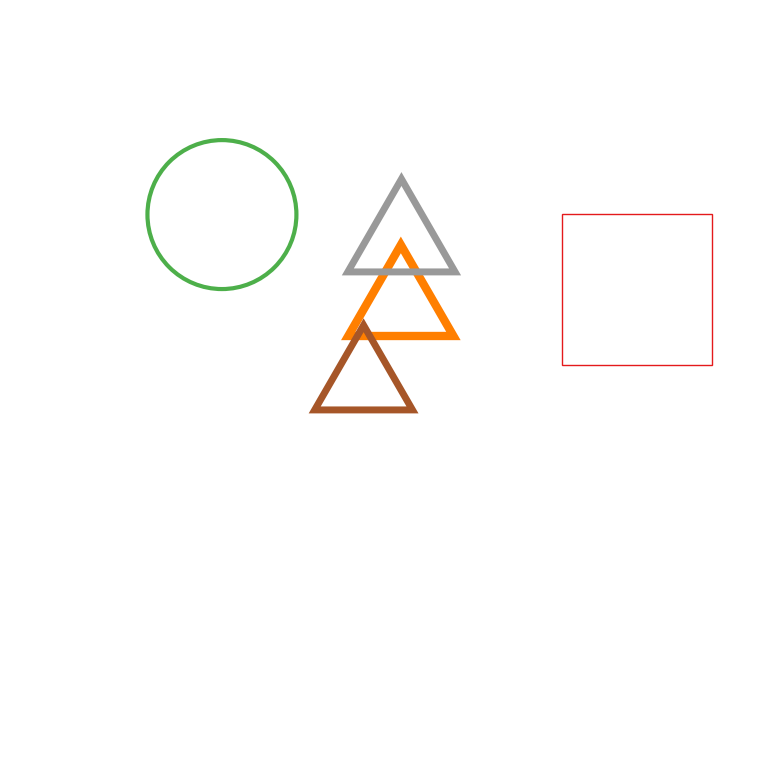[{"shape": "square", "thickness": 0.5, "radius": 0.49, "center": [0.827, 0.624]}, {"shape": "circle", "thickness": 1.5, "radius": 0.48, "center": [0.288, 0.721]}, {"shape": "triangle", "thickness": 3, "radius": 0.39, "center": [0.521, 0.603]}, {"shape": "triangle", "thickness": 2.5, "radius": 0.37, "center": [0.472, 0.504]}, {"shape": "triangle", "thickness": 2.5, "radius": 0.4, "center": [0.521, 0.687]}]